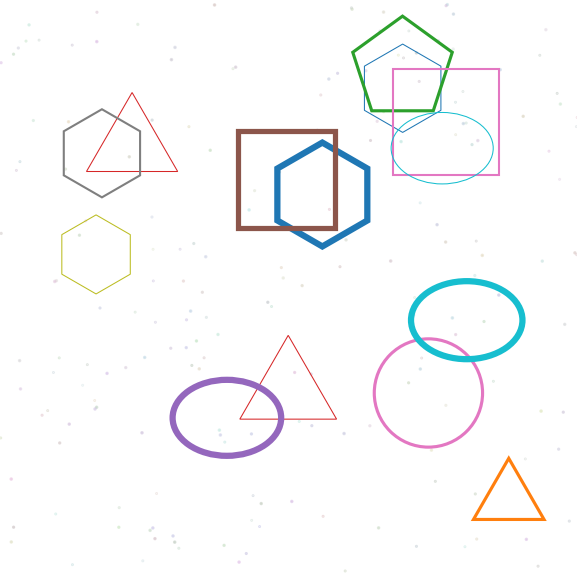[{"shape": "hexagon", "thickness": 0.5, "radius": 0.38, "center": [0.697, 0.846]}, {"shape": "hexagon", "thickness": 3, "radius": 0.45, "center": [0.558, 0.662]}, {"shape": "triangle", "thickness": 1.5, "radius": 0.35, "center": [0.881, 0.135]}, {"shape": "pentagon", "thickness": 1.5, "radius": 0.45, "center": [0.697, 0.881]}, {"shape": "triangle", "thickness": 0.5, "radius": 0.48, "center": [0.499, 0.322]}, {"shape": "triangle", "thickness": 0.5, "radius": 0.46, "center": [0.229, 0.748]}, {"shape": "oval", "thickness": 3, "radius": 0.47, "center": [0.393, 0.276]}, {"shape": "square", "thickness": 2.5, "radius": 0.42, "center": [0.496, 0.688]}, {"shape": "circle", "thickness": 1.5, "radius": 0.47, "center": [0.742, 0.319]}, {"shape": "square", "thickness": 1, "radius": 0.46, "center": [0.772, 0.787]}, {"shape": "hexagon", "thickness": 1, "radius": 0.38, "center": [0.176, 0.734]}, {"shape": "hexagon", "thickness": 0.5, "radius": 0.34, "center": [0.166, 0.559]}, {"shape": "oval", "thickness": 0.5, "radius": 0.44, "center": [0.766, 0.743]}, {"shape": "oval", "thickness": 3, "radius": 0.48, "center": [0.808, 0.445]}]